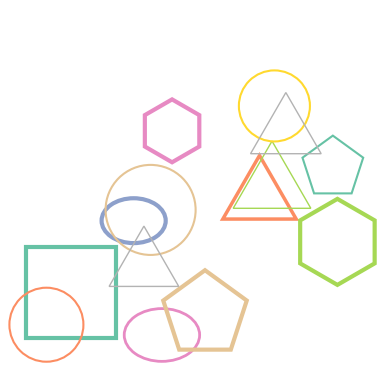[{"shape": "pentagon", "thickness": 1.5, "radius": 0.41, "center": [0.865, 0.565]}, {"shape": "square", "thickness": 3, "radius": 0.59, "center": [0.185, 0.24]}, {"shape": "circle", "thickness": 1.5, "radius": 0.48, "center": [0.121, 0.157]}, {"shape": "triangle", "thickness": 2.5, "radius": 0.55, "center": [0.674, 0.486]}, {"shape": "oval", "thickness": 3, "radius": 0.42, "center": [0.347, 0.427]}, {"shape": "oval", "thickness": 2, "radius": 0.49, "center": [0.421, 0.13]}, {"shape": "hexagon", "thickness": 3, "radius": 0.41, "center": [0.447, 0.66]}, {"shape": "hexagon", "thickness": 3, "radius": 0.56, "center": [0.876, 0.372]}, {"shape": "triangle", "thickness": 1, "radius": 0.58, "center": [0.707, 0.517]}, {"shape": "circle", "thickness": 1.5, "radius": 0.46, "center": [0.713, 0.725]}, {"shape": "circle", "thickness": 1.5, "radius": 0.58, "center": [0.391, 0.455]}, {"shape": "pentagon", "thickness": 3, "radius": 0.57, "center": [0.532, 0.184]}, {"shape": "triangle", "thickness": 1, "radius": 0.53, "center": [0.742, 0.654]}, {"shape": "triangle", "thickness": 1, "radius": 0.52, "center": [0.374, 0.308]}]